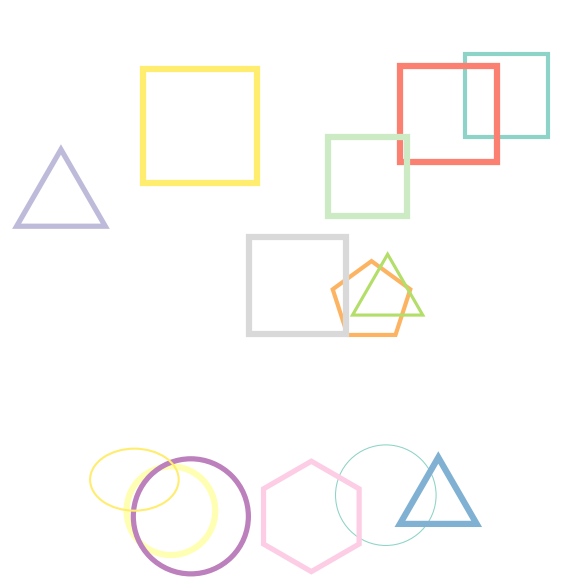[{"shape": "circle", "thickness": 0.5, "radius": 0.44, "center": [0.668, 0.142]}, {"shape": "square", "thickness": 2, "radius": 0.36, "center": [0.877, 0.833]}, {"shape": "circle", "thickness": 3, "radius": 0.38, "center": [0.296, 0.115]}, {"shape": "triangle", "thickness": 2.5, "radius": 0.44, "center": [0.106, 0.652]}, {"shape": "square", "thickness": 3, "radius": 0.42, "center": [0.776, 0.802]}, {"shape": "triangle", "thickness": 3, "radius": 0.38, "center": [0.759, 0.13]}, {"shape": "pentagon", "thickness": 2, "radius": 0.35, "center": [0.643, 0.476]}, {"shape": "triangle", "thickness": 1.5, "radius": 0.35, "center": [0.671, 0.489]}, {"shape": "hexagon", "thickness": 2.5, "radius": 0.48, "center": [0.539, 0.105]}, {"shape": "square", "thickness": 3, "radius": 0.42, "center": [0.516, 0.505]}, {"shape": "circle", "thickness": 2.5, "radius": 0.5, "center": [0.33, 0.105]}, {"shape": "square", "thickness": 3, "radius": 0.34, "center": [0.636, 0.693]}, {"shape": "square", "thickness": 3, "radius": 0.49, "center": [0.346, 0.781]}, {"shape": "oval", "thickness": 1, "radius": 0.38, "center": [0.233, 0.169]}]